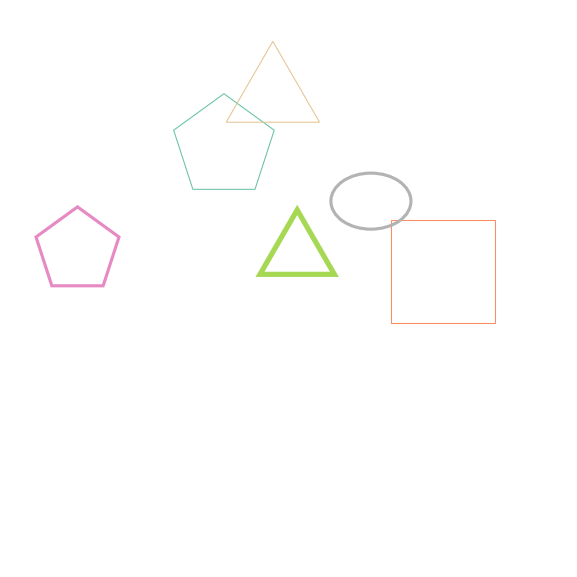[{"shape": "pentagon", "thickness": 0.5, "radius": 0.46, "center": [0.388, 0.745]}, {"shape": "square", "thickness": 0.5, "radius": 0.45, "center": [0.767, 0.528]}, {"shape": "pentagon", "thickness": 1.5, "radius": 0.38, "center": [0.134, 0.565]}, {"shape": "triangle", "thickness": 2.5, "radius": 0.37, "center": [0.515, 0.561]}, {"shape": "triangle", "thickness": 0.5, "radius": 0.47, "center": [0.472, 0.834]}, {"shape": "oval", "thickness": 1.5, "radius": 0.35, "center": [0.642, 0.651]}]